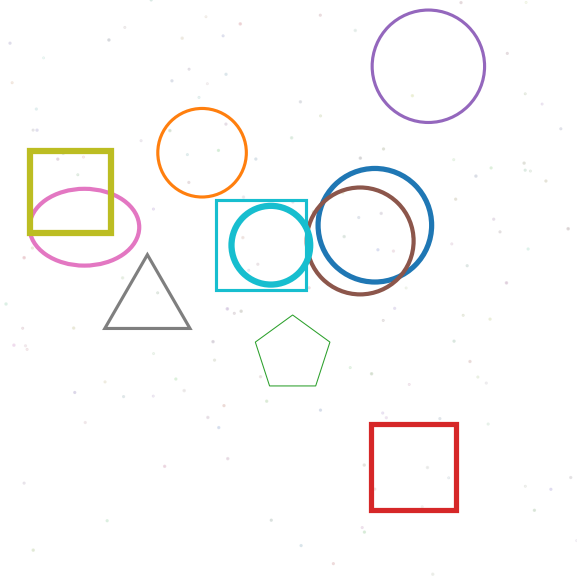[{"shape": "circle", "thickness": 2.5, "radius": 0.49, "center": [0.649, 0.609]}, {"shape": "circle", "thickness": 1.5, "radius": 0.38, "center": [0.35, 0.735]}, {"shape": "pentagon", "thickness": 0.5, "radius": 0.34, "center": [0.507, 0.386]}, {"shape": "square", "thickness": 2.5, "radius": 0.37, "center": [0.716, 0.191]}, {"shape": "circle", "thickness": 1.5, "radius": 0.49, "center": [0.742, 0.884]}, {"shape": "circle", "thickness": 2, "radius": 0.46, "center": [0.624, 0.582]}, {"shape": "oval", "thickness": 2, "radius": 0.47, "center": [0.146, 0.606]}, {"shape": "triangle", "thickness": 1.5, "radius": 0.43, "center": [0.255, 0.473]}, {"shape": "square", "thickness": 3, "radius": 0.35, "center": [0.122, 0.667]}, {"shape": "circle", "thickness": 3, "radius": 0.34, "center": [0.469, 0.575]}, {"shape": "square", "thickness": 1.5, "radius": 0.39, "center": [0.452, 0.575]}]